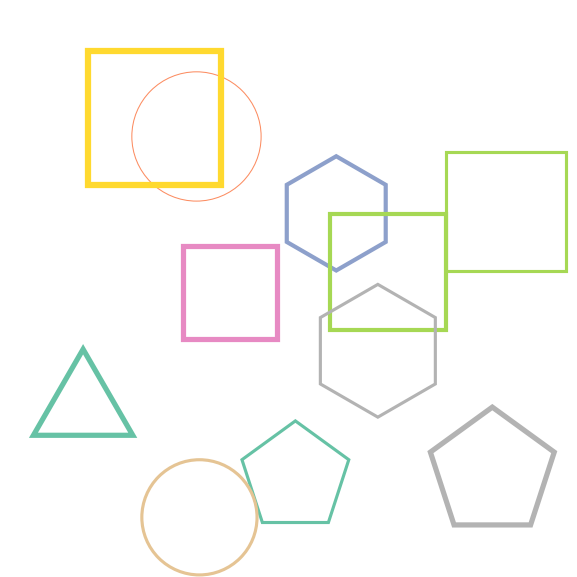[{"shape": "triangle", "thickness": 2.5, "radius": 0.5, "center": [0.144, 0.295]}, {"shape": "pentagon", "thickness": 1.5, "radius": 0.49, "center": [0.511, 0.173]}, {"shape": "circle", "thickness": 0.5, "radius": 0.56, "center": [0.34, 0.763]}, {"shape": "hexagon", "thickness": 2, "radius": 0.49, "center": [0.582, 0.63]}, {"shape": "square", "thickness": 2.5, "radius": 0.4, "center": [0.398, 0.493]}, {"shape": "square", "thickness": 2, "radius": 0.5, "center": [0.671, 0.528]}, {"shape": "square", "thickness": 1.5, "radius": 0.52, "center": [0.877, 0.633]}, {"shape": "square", "thickness": 3, "radius": 0.58, "center": [0.267, 0.795]}, {"shape": "circle", "thickness": 1.5, "radius": 0.5, "center": [0.345, 0.103]}, {"shape": "hexagon", "thickness": 1.5, "radius": 0.57, "center": [0.654, 0.392]}, {"shape": "pentagon", "thickness": 2.5, "radius": 0.56, "center": [0.852, 0.181]}]